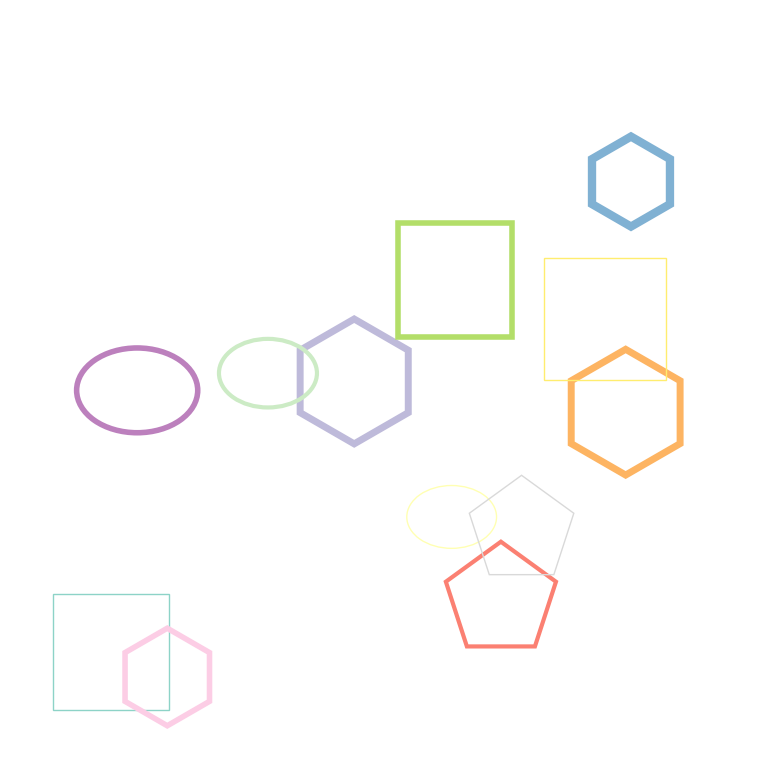[{"shape": "square", "thickness": 0.5, "radius": 0.37, "center": [0.144, 0.153]}, {"shape": "oval", "thickness": 0.5, "radius": 0.29, "center": [0.587, 0.329]}, {"shape": "hexagon", "thickness": 2.5, "radius": 0.41, "center": [0.46, 0.505]}, {"shape": "pentagon", "thickness": 1.5, "radius": 0.38, "center": [0.651, 0.221]}, {"shape": "hexagon", "thickness": 3, "radius": 0.29, "center": [0.819, 0.764]}, {"shape": "hexagon", "thickness": 2.5, "radius": 0.41, "center": [0.813, 0.465]}, {"shape": "square", "thickness": 2, "radius": 0.37, "center": [0.591, 0.636]}, {"shape": "hexagon", "thickness": 2, "radius": 0.32, "center": [0.217, 0.121]}, {"shape": "pentagon", "thickness": 0.5, "radius": 0.36, "center": [0.677, 0.311]}, {"shape": "oval", "thickness": 2, "radius": 0.39, "center": [0.178, 0.493]}, {"shape": "oval", "thickness": 1.5, "radius": 0.32, "center": [0.348, 0.515]}, {"shape": "square", "thickness": 0.5, "radius": 0.4, "center": [0.786, 0.585]}]